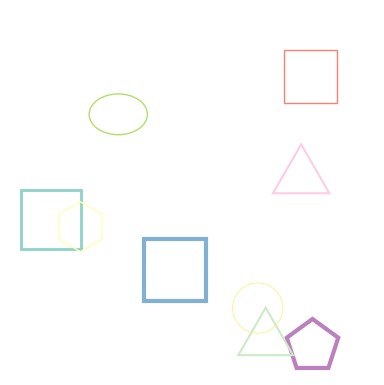[{"shape": "square", "thickness": 2, "radius": 0.39, "center": [0.132, 0.43]}, {"shape": "hexagon", "thickness": 1, "radius": 0.32, "center": [0.209, 0.411]}, {"shape": "square", "thickness": 1, "radius": 0.35, "center": [0.806, 0.801]}, {"shape": "square", "thickness": 3, "radius": 0.4, "center": [0.454, 0.299]}, {"shape": "oval", "thickness": 1, "radius": 0.38, "center": [0.307, 0.703]}, {"shape": "triangle", "thickness": 1.5, "radius": 0.42, "center": [0.782, 0.54]}, {"shape": "pentagon", "thickness": 3, "radius": 0.35, "center": [0.812, 0.101]}, {"shape": "triangle", "thickness": 1.5, "radius": 0.41, "center": [0.69, 0.119]}, {"shape": "circle", "thickness": 0.5, "radius": 0.33, "center": [0.669, 0.2]}]